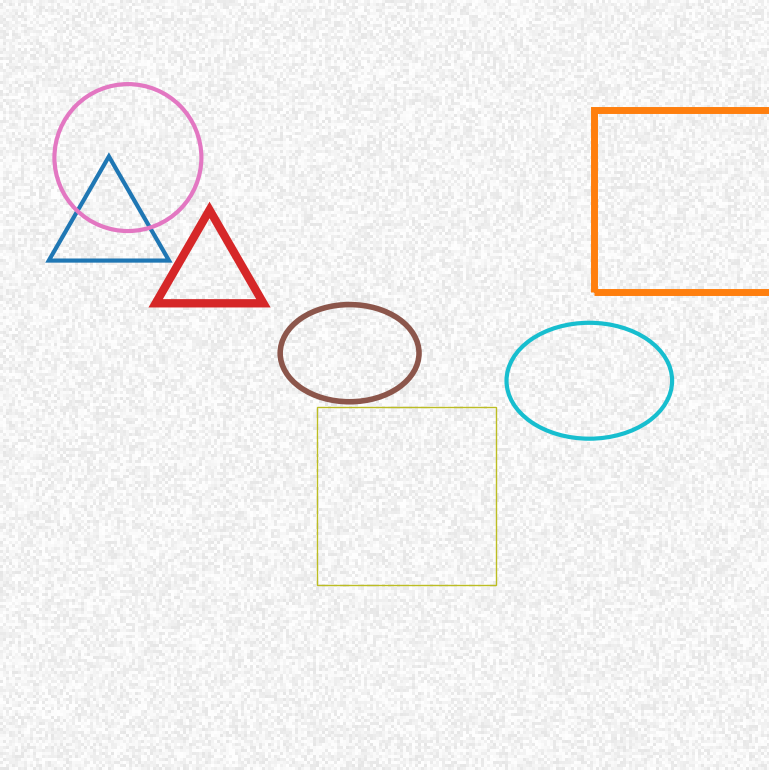[{"shape": "triangle", "thickness": 1.5, "radius": 0.45, "center": [0.141, 0.707]}, {"shape": "square", "thickness": 2.5, "radius": 0.59, "center": [0.889, 0.739]}, {"shape": "triangle", "thickness": 3, "radius": 0.4, "center": [0.272, 0.647]}, {"shape": "oval", "thickness": 2, "radius": 0.45, "center": [0.454, 0.541]}, {"shape": "circle", "thickness": 1.5, "radius": 0.48, "center": [0.166, 0.795]}, {"shape": "square", "thickness": 0.5, "radius": 0.58, "center": [0.528, 0.356]}, {"shape": "oval", "thickness": 1.5, "radius": 0.54, "center": [0.765, 0.506]}]